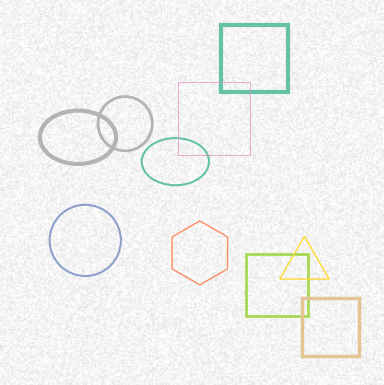[{"shape": "oval", "thickness": 1.5, "radius": 0.44, "center": [0.455, 0.58]}, {"shape": "square", "thickness": 3, "radius": 0.44, "center": [0.661, 0.848]}, {"shape": "hexagon", "thickness": 1, "radius": 0.42, "center": [0.519, 0.343]}, {"shape": "circle", "thickness": 1.5, "radius": 0.46, "center": [0.221, 0.376]}, {"shape": "square", "thickness": 0.5, "radius": 0.47, "center": [0.556, 0.692]}, {"shape": "square", "thickness": 2, "radius": 0.4, "center": [0.719, 0.26]}, {"shape": "triangle", "thickness": 1, "radius": 0.37, "center": [0.791, 0.312]}, {"shape": "square", "thickness": 2.5, "radius": 0.37, "center": [0.858, 0.151]}, {"shape": "oval", "thickness": 3, "radius": 0.5, "center": [0.203, 0.643]}, {"shape": "circle", "thickness": 2, "radius": 0.35, "center": [0.325, 0.679]}]